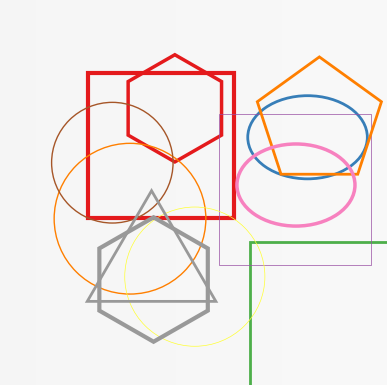[{"shape": "square", "thickness": 3, "radius": 0.94, "center": [0.415, 0.623]}, {"shape": "hexagon", "thickness": 2.5, "radius": 0.7, "center": [0.451, 0.719]}, {"shape": "oval", "thickness": 2, "radius": 0.77, "center": [0.794, 0.643]}, {"shape": "square", "thickness": 2, "radius": 0.98, "center": [0.841, 0.176]}, {"shape": "square", "thickness": 0.5, "radius": 0.98, "center": [0.761, 0.507]}, {"shape": "circle", "thickness": 1, "radius": 0.98, "center": [0.335, 0.432]}, {"shape": "pentagon", "thickness": 2, "radius": 0.84, "center": [0.824, 0.684]}, {"shape": "circle", "thickness": 0.5, "radius": 0.9, "center": [0.503, 0.281]}, {"shape": "circle", "thickness": 1, "radius": 0.78, "center": [0.29, 0.577]}, {"shape": "oval", "thickness": 2.5, "radius": 0.76, "center": [0.764, 0.519]}, {"shape": "triangle", "thickness": 2, "radius": 0.96, "center": [0.391, 0.313]}, {"shape": "hexagon", "thickness": 3, "radius": 0.81, "center": [0.396, 0.274]}]